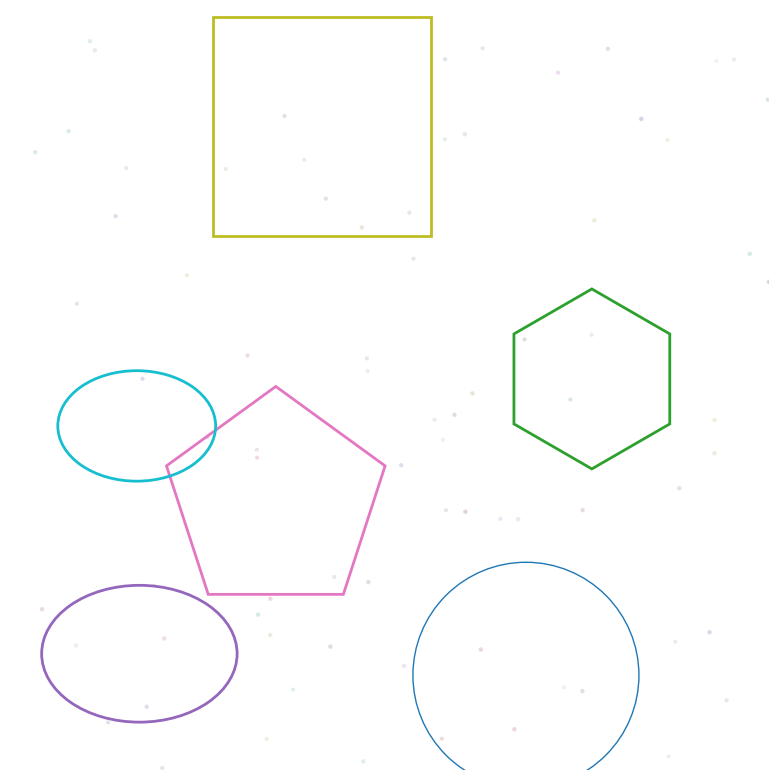[{"shape": "circle", "thickness": 0.5, "radius": 0.73, "center": [0.683, 0.123]}, {"shape": "hexagon", "thickness": 1, "radius": 0.58, "center": [0.769, 0.508]}, {"shape": "oval", "thickness": 1, "radius": 0.63, "center": [0.181, 0.151]}, {"shape": "pentagon", "thickness": 1, "radius": 0.75, "center": [0.358, 0.349]}, {"shape": "square", "thickness": 1, "radius": 0.71, "center": [0.418, 0.836]}, {"shape": "oval", "thickness": 1, "radius": 0.51, "center": [0.178, 0.447]}]